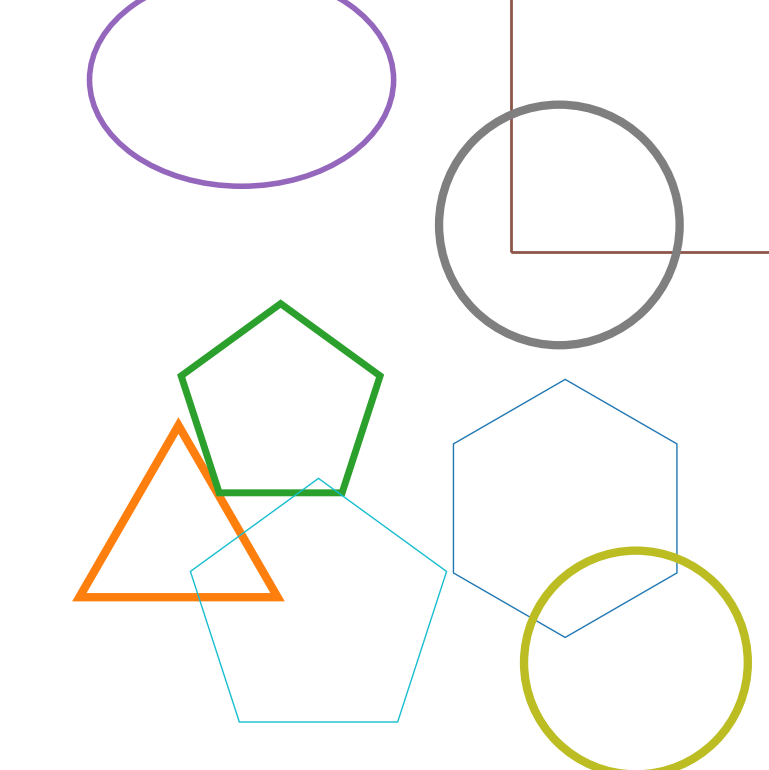[{"shape": "hexagon", "thickness": 0.5, "radius": 0.84, "center": [0.734, 0.34]}, {"shape": "triangle", "thickness": 3, "radius": 0.74, "center": [0.232, 0.299]}, {"shape": "pentagon", "thickness": 2.5, "radius": 0.68, "center": [0.364, 0.47]}, {"shape": "oval", "thickness": 2, "radius": 0.99, "center": [0.314, 0.896]}, {"shape": "square", "thickness": 1, "radius": 0.94, "center": [0.853, 0.861]}, {"shape": "circle", "thickness": 3, "radius": 0.78, "center": [0.726, 0.708]}, {"shape": "circle", "thickness": 3, "radius": 0.73, "center": [0.826, 0.14]}, {"shape": "pentagon", "thickness": 0.5, "radius": 0.87, "center": [0.414, 0.204]}]